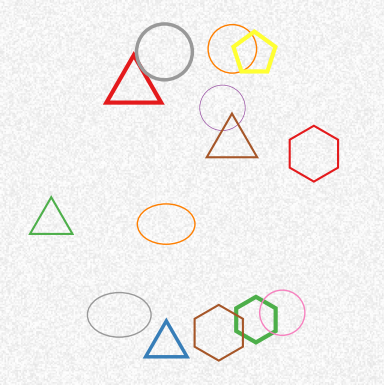[{"shape": "hexagon", "thickness": 1.5, "radius": 0.36, "center": [0.815, 0.601]}, {"shape": "triangle", "thickness": 3, "radius": 0.41, "center": [0.347, 0.775]}, {"shape": "triangle", "thickness": 2.5, "radius": 0.31, "center": [0.432, 0.104]}, {"shape": "triangle", "thickness": 1.5, "radius": 0.32, "center": [0.133, 0.424]}, {"shape": "hexagon", "thickness": 3, "radius": 0.3, "center": [0.665, 0.17]}, {"shape": "circle", "thickness": 0.5, "radius": 0.3, "center": [0.578, 0.72]}, {"shape": "circle", "thickness": 1, "radius": 0.31, "center": [0.604, 0.873]}, {"shape": "oval", "thickness": 1, "radius": 0.37, "center": [0.432, 0.418]}, {"shape": "pentagon", "thickness": 3, "radius": 0.29, "center": [0.661, 0.861]}, {"shape": "triangle", "thickness": 1.5, "radius": 0.38, "center": [0.602, 0.629]}, {"shape": "hexagon", "thickness": 1.5, "radius": 0.36, "center": [0.568, 0.136]}, {"shape": "circle", "thickness": 1, "radius": 0.29, "center": [0.733, 0.188]}, {"shape": "oval", "thickness": 1, "radius": 0.41, "center": [0.31, 0.182]}, {"shape": "circle", "thickness": 2.5, "radius": 0.36, "center": [0.427, 0.865]}]